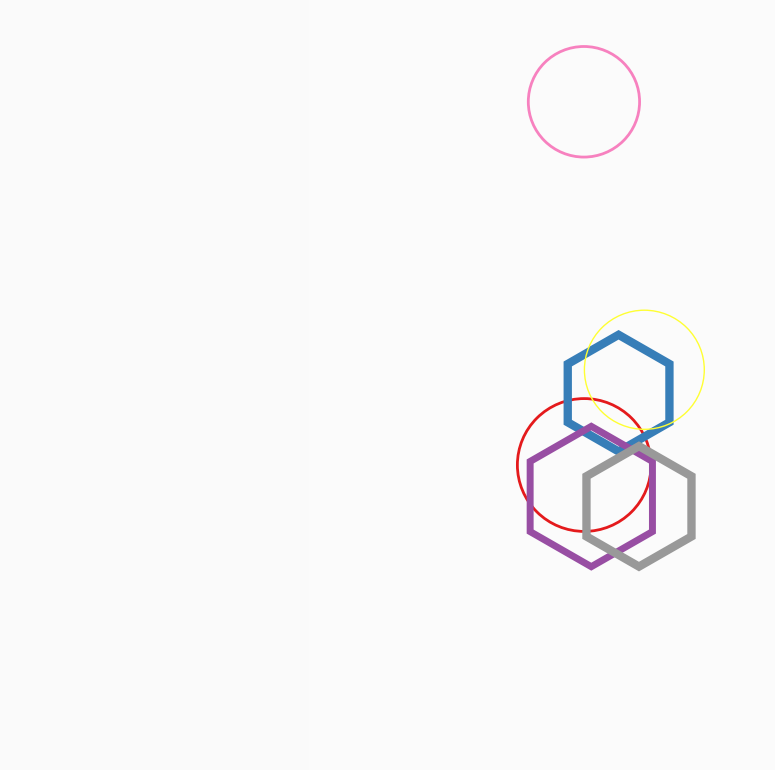[{"shape": "circle", "thickness": 1, "radius": 0.43, "center": [0.754, 0.396]}, {"shape": "hexagon", "thickness": 3, "radius": 0.38, "center": [0.798, 0.489]}, {"shape": "hexagon", "thickness": 2.5, "radius": 0.46, "center": [0.763, 0.355]}, {"shape": "circle", "thickness": 0.5, "radius": 0.39, "center": [0.831, 0.52]}, {"shape": "circle", "thickness": 1, "radius": 0.36, "center": [0.753, 0.868]}, {"shape": "hexagon", "thickness": 3, "radius": 0.39, "center": [0.824, 0.342]}]